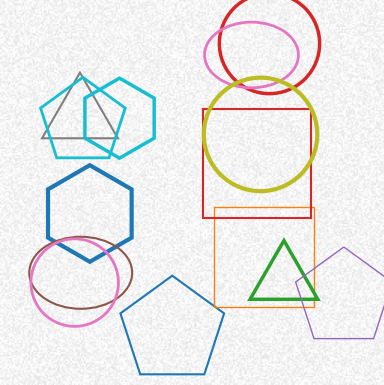[{"shape": "pentagon", "thickness": 1.5, "radius": 0.71, "center": [0.447, 0.142]}, {"shape": "hexagon", "thickness": 3, "radius": 0.63, "center": [0.233, 0.445]}, {"shape": "square", "thickness": 1, "radius": 0.65, "center": [0.686, 0.332]}, {"shape": "triangle", "thickness": 2.5, "radius": 0.51, "center": [0.737, 0.273]}, {"shape": "square", "thickness": 1.5, "radius": 0.71, "center": [0.667, 0.575]}, {"shape": "circle", "thickness": 2.5, "radius": 0.65, "center": [0.7, 0.887]}, {"shape": "pentagon", "thickness": 1, "radius": 0.66, "center": [0.893, 0.227]}, {"shape": "oval", "thickness": 1.5, "radius": 0.67, "center": [0.21, 0.291]}, {"shape": "oval", "thickness": 2, "radius": 0.61, "center": [0.653, 0.857]}, {"shape": "circle", "thickness": 2, "radius": 0.57, "center": [0.194, 0.266]}, {"shape": "triangle", "thickness": 1.5, "radius": 0.57, "center": [0.208, 0.698]}, {"shape": "circle", "thickness": 3, "radius": 0.74, "center": [0.677, 0.651]}, {"shape": "hexagon", "thickness": 2.5, "radius": 0.52, "center": [0.311, 0.693]}, {"shape": "pentagon", "thickness": 2, "radius": 0.58, "center": [0.215, 0.684]}]